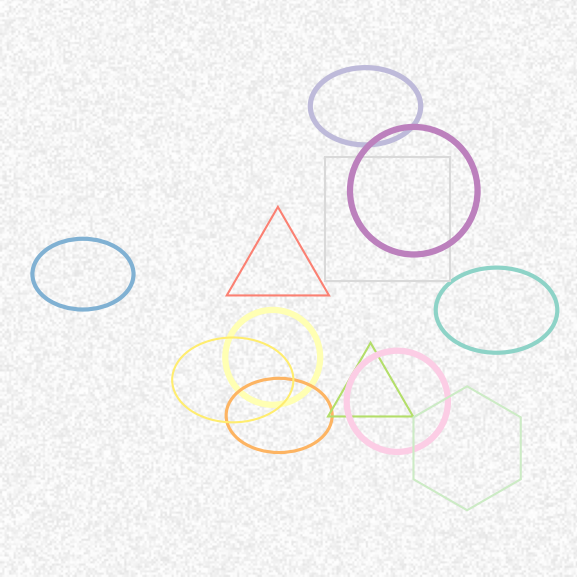[{"shape": "oval", "thickness": 2, "radius": 0.53, "center": [0.86, 0.462]}, {"shape": "circle", "thickness": 3, "radius": 0.41, "center": [0.472, 0.38]}, {"shape": "oval", "thickness": 2.5, "radius": 0.48, "center": [0.633, 0.815]}, {"shape": "triangle", "thickness": 1, "radius": 0.51, "center": [0.481, 0.539]}, {"shape": "oval", "thickness": 2, "radius": 0.44, "center": [0.144, 0.524]}, {"shape": "oval", "thickness": 1.5, "radius": 0.46, "center": [0.483, 0.28]}, {"shape": "triangle", "thickness": 1, "radius": 0.43, "center": [0.642, 0.32]}, {"shape": "circle", "thickness": 3, "radius": 0.44, "center": [0.688, 0.304]}, {"shape": "square", "thickness": 1, "radius": 0.54, "center": [0.671, 0.619]}, {"shape": "circle", "thickness": 3, "radius": 0.55, "center": [0.717, 0.669]}, {"shape": "hexagon", "thickness": 1, "radius": 0.54, "center": [0.809, 0.223]}, {"shape": "oval", "thickness": 1, "radius": 0.52, "center": [0.403, 0.341]}]